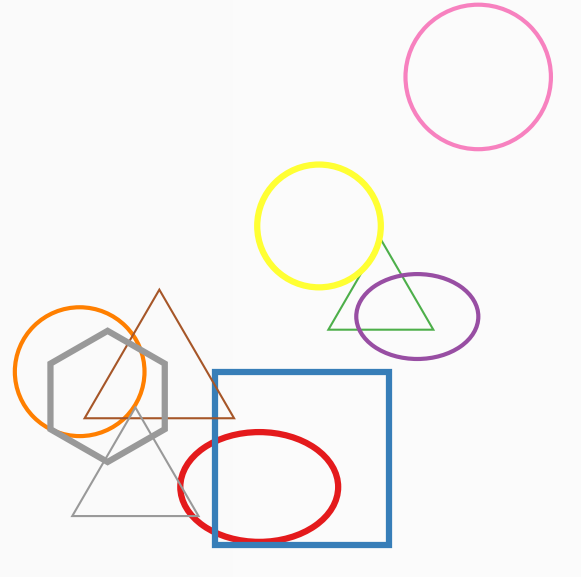[{"shape": "oval", "thickness": 3, "radius": 0.68, "center": [0.446, 0.156]}, {"shape": "square", "thickness": 3, "radius": 0.75, "center": [0.52, 0.206]}, {"shape": "triangle", "thickness": 1, "radius": 0.52, "center": [0.655, 0.48]}, {"shape": "oval", "thickness": 2, "radius": 0.53, "center": [0.718, 0.451]}, {"shape": "circle", "thickness": 2, "radius": 0.56, "center": [0.137, 0.356]}, {"shape": "circle", "thickness": 3, "radius": 0.53, "center": [0.549, 0.608]}, {"shape": "triangle", "thickness": 1, "radius": 0.74, "center": [0.274, 0.349]}, {"shape": "circle", "thickness": 2, "radius": 0.63, "center": [0.823, 0.866]}, {"shape": "triangle", "thickness": 1, "radius": 0.63, "center": [0.233, 0.168]}, {"shape": "hexagon", "thickness": 3, "radius": 0.57, "center": [0.185, 0.313]}]